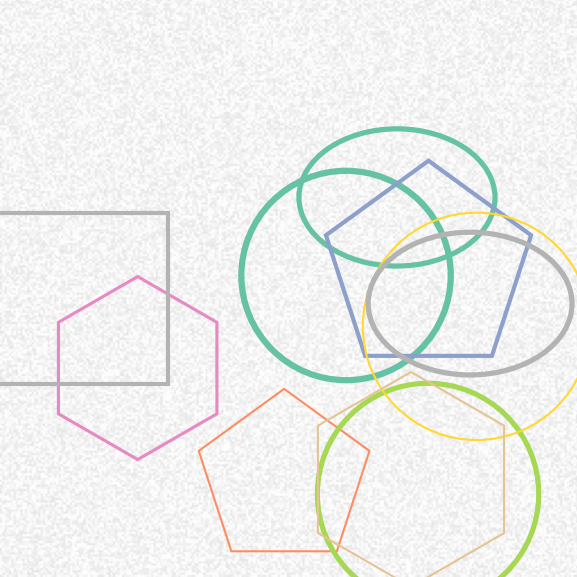[{"shape": "circle", "thickness": 3, "radius": 0.91, "center": [0.599, 0.522]}, {"shape": "oval", "thickness": 2.5, "radius": 0.85, "center": [0.687, 0.657]}, {"shape": "pentagon", "thickness": 1, "radius": 0.78, "center": [0.492, 0.17]}, {"shape": "pentagon", "thickness": 2, "radius": 0.93, "center": [0.742, 0.534]}, {"shape": "hexagon", "thickness": 1.5, "radius": 0.79, "center": [0.238, 0.362]}, {"shape": "circle", "thickness": 2.5, "radius": 0.96, "center": [0.741, 0.144]}, {"shape": "circle", "thickness": 1, "radius": 0.98, "center": [0.825, 0.434]}, {"shape": "hexagon", "thickness": 1, "radius": 0.93, "center": [0.712, 0.169]}, {"shape": "oval", "thickness": 2.5, "radius": 0.88, "center": [0.814, 0.473]}, {"shape": "square", "thickness": 2, "radius": 0.74, "center": [0.143, 0.483]}]